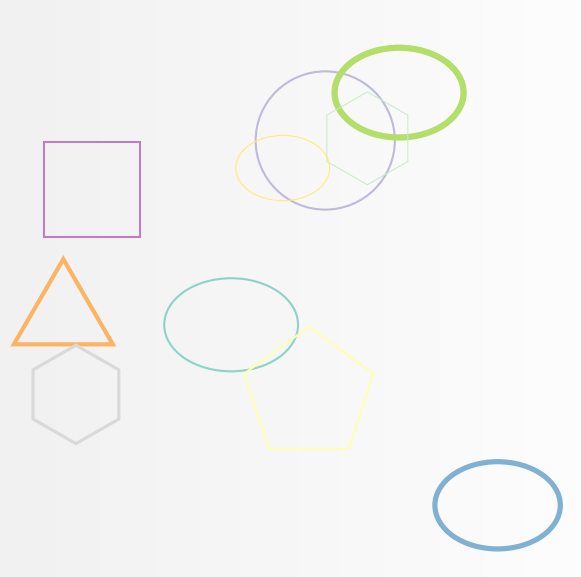[{"shape": "oval", "thickness": 1, "radius": 0.58, "center": [0.398, 0.437]}, {"shape": "pentagon", "thickness": 1, "radius": 0.58, "center": [0.531, 0.316]}, {"shape": "circle", "thickness": 1, "radius": 0.6, "center": [0.56, 0.756]}, {"shape": "oval", "thickness": 2.5, "radius": 0.54, "center": [0.856, 0.124]}, {"shape": "triangle", "thickness": 2, "radius": 0.49, "center": [0.109, 0.452]}, {"shape": "oval", "thickness": 3, "radius": 0.55, "center": [0.687, 0.839]}, {"shape": "hexagon", "thickness": 1.5, "radius": 0.43, "center": [0.131, 0.316]}, {"shape": "square", "thickness": 1, "radius": 0.41, "center": [0.158, 0.671]}, {"shape": "hexagon", "thickness": 0.5, "radius": 0.4, "center": [0.632, 0.76]}, {"shape": "oval", "thickness": 0.5, "radius": 0.4, "center": [0.486, 0.708]}]